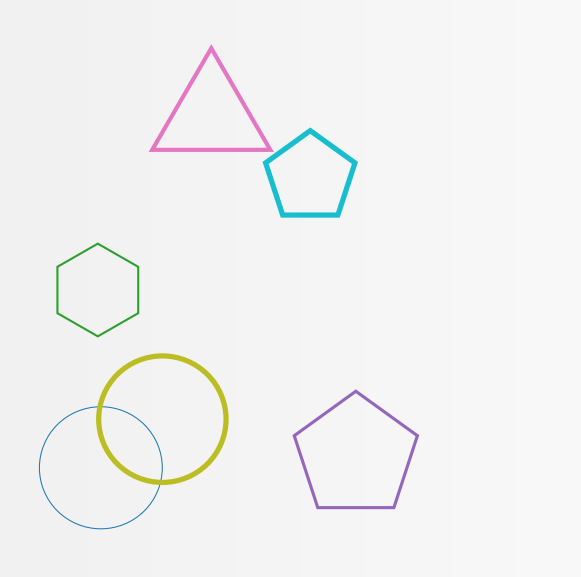[{"shape": "circle", "thickness": 0.5, "radius": 0.53, "center": [0.173, 0.189]}, {"shape": "hexagon", "thickness": 1, "radius": 0.4, "center": [0.168, 0.497]}, {"shape": "pentagon", "thickness": 1.5, "radius": 0.56, "center": [0.612, 0.21]}, {"shape": "triangle", "thickness": 2, "radius": 0.59, "center": [0.363, 0.798]}, {"shape": "circle", "thickness": 2.5, "radius": 0.55, "center": [0.279, 0.273]}, {"shape": "pentagon", "thickness": 2.5, "radius": 0.4, "center": [0.534, 0.692]}]